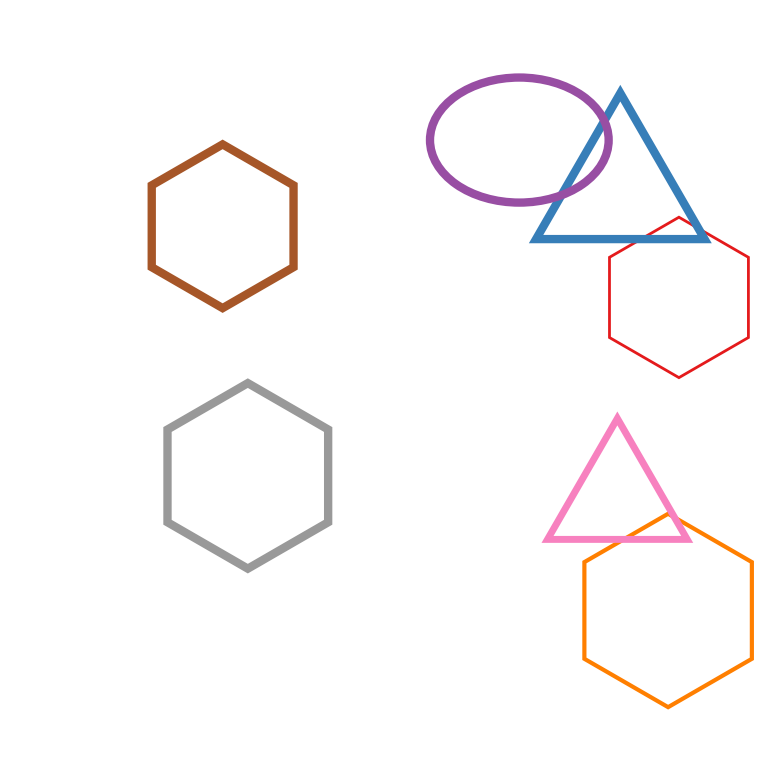[{"shape": "hexagon", "thickness": 1, "radius": 0.52, "center": [0.882, 0.614]}, {"shape": "triangle", "thickness": 3, "radius": 0.63, "center": [0.806, 0.753]}, {"shape": "oval", "thickness": 3, "radius": 0.58, "center": [0.674, 0.818]}, {"shape": "hexagon", "thickness": 1.5, "radius": 0.63, "center": [0.868, 0.207]}, {"shape": "hexagon", "thickness": 3, "radius": 0.53, "center": [0.289, 0.706]}, {"shape": "triangle", "thickness": 2.5, "radius": 0.52, "center": [0.802, 0.352]}, {"shape": "hexagon", "thickness": 3, "radius": 0.6, "center": [0.322, 0.382]}]